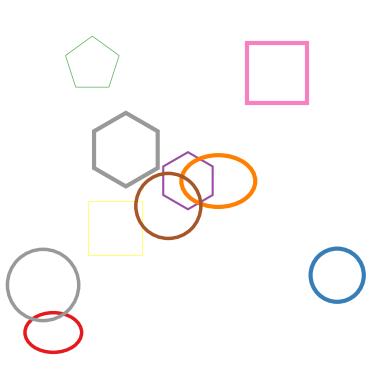[{"shape": "oval", "thickness": 2.5, "radius": 0.37, "center": [0.138, 0.136]}, {"shape": "circle", "thickness": 3, "radius": 0.35, "center": [0.876, 0.285]}, {"shape": "pentagon", "thickness": 0.5, "radius": 0.37, "center": [0.24, 0.833]}, {"shape": "hexagon", "thickness": 1.5, "radius": 0.37, "center": [0.488, 0.531]}, {"shape": "oval", "thickness": 3, "radius": 0.48, "center": [0.567, 0.53]}, {"shape": "square", "thickness": 0.5, "radius": 0.35, "center": [0.299, 0.407]}, {"shape": "circle", "thickness": 2.5, "radius": 0.42, "center": [0.437, 0.465]}, {"shape": "square", "thickness": 3, "radius": 0.39, "center": [0.719, 0.81]}, {"shape": "hexagon", "thickness": 3, "radius": 0.48, "center": [0.327, 0.611]}, {"shape": "circle", "thickness": 2.5, "radius": 0.46, "center": [0.112, 0.26]}]